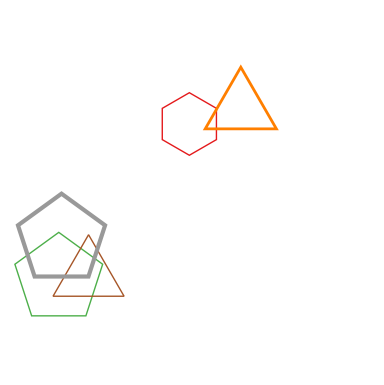[{"shape": "hexagon", "thickness": 1, "radius": 0.41, "center": [0.492, 0.678]}, {"shape": "pentagon", "thickness": 1, "radius": 0.6, "center": [0.153, 0.277]}, {"shape": "triangle", "thickness": 2, "radius": 0.53, "center": [0.625, 0.719]}, {"shape": "triangle", "thickness": 1, "radius": 0.53, "center": [0.23, 0.284]}, {"shape": "pentagon", "thickness": 3, "radius": 0.59, "center": [0.16, 0.378]}]